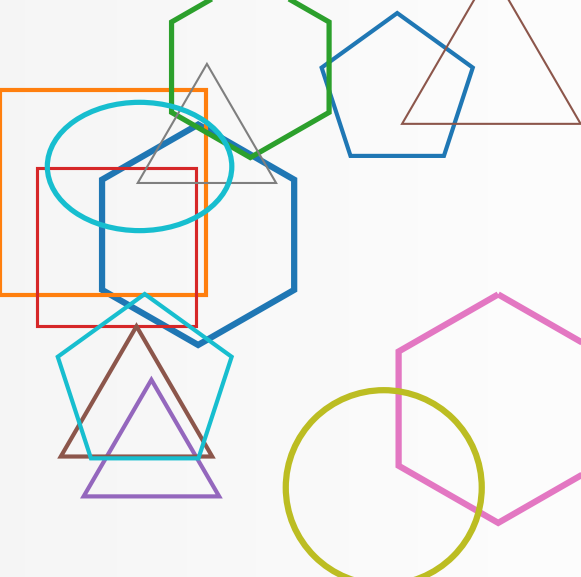[{"shape": "hexagon", "thickness": 3, "radius": 0.95, "center": [0.341, 0.593]}, {"shape": "pentagon", "thickness": 2, "radius": 0.68, "center": [0.683, 0.84]}, {"shape": "square", "thickness": 2, "radius": 0.89, "center": [0.177, 0.666]}, {"shape": "hexagon", "thickness": 2.5, "radius": 0.78, "center": [0.431, 0.883]}, {"shape": "square", "thickness": 1.5, "radius": 0.68, "center": [0.2, 0.571]}, {"shape": "triangle", "thickness": 2, "radius": 0.67, "center": [0.26, 0.207]}, {"shape": "triangle", "thickness": 2, "radius": 0.75, "center": [0.235, 0.284]}, {"shape": "triangle", "thickness": 1, "radius": 0.89, "center": [0.845, 0.873]}, {"shape": "hexagon", "thickness": 3, "radius": 0.99, "center": [0.857, 0.292]}, {"shape": "triangle", "thickness": 1, "radius": 0.69, "center": [0.356, 0.751]}, {"shape": "circle", "thickness": 3, "radius": 0.84, "center": [0.66, 0.155]}, {"shape": "pentagon", "thickness": 2, "radius": 0.79, "center": [0.249, 0.333]}, {"shape": "oval", "thickness": 2.5, "radius": 0.79, "center": [0.24, 0.711]}]